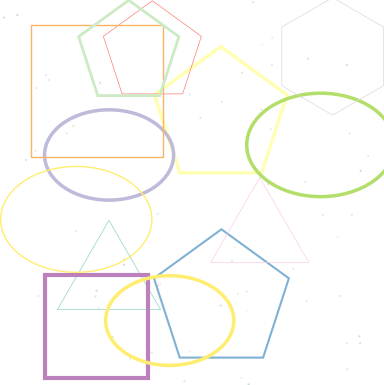[{"shape": "triangle", "thickness": 0.5, "radius": 0.77, "center": [0.283, 0.273]}, {"shape": "pentagon", "thickness": 2.5, "radius": 0.91, "center": [0.573, 0.698]}, {"shape": "oval", "thickness": 2.5, "radius": 0.84, "center": [0.283, 0.597]}, {"shape": "pentagon", "thickness": 0.5, "radius": 0.67, "center": [0.396, 0.864]}, {"shape": "pentagon", "thickness": 1.5, "radius": 0.92, "center": [0.575, 0.22]}, {"shape": "square", "thickness": 1, "radius": 0.86, "center": [0.251, 0.763]}, {"shape": "oval", "thickness": 2.5, "radius": 0.96, "center": [0.833, 0.624]}, {"shape": "triangle", "thickness": 0.5, "radius": 0.74, "center": [0.675, 0.392]}, {"shape": "hexagon", "thickness": 0.5, "radius": 0.76, "center": [0.864, 0.854]}, {"shape": "square", "thickness": 3, "radius": 0.67, "center": [0.251, 0.152]}, {"shape": "pentagon", "thickness": 2, "radius": 0.68, "center": [0.334, 0.862]}, {"shape": "oval", "thickness": 1, "radius": 0.98, "center": [0.198, 0.43]}, {"shape": "oval", "thickness": 2.5, "radius": 0.83, "center": [0.441, 0.167]}]